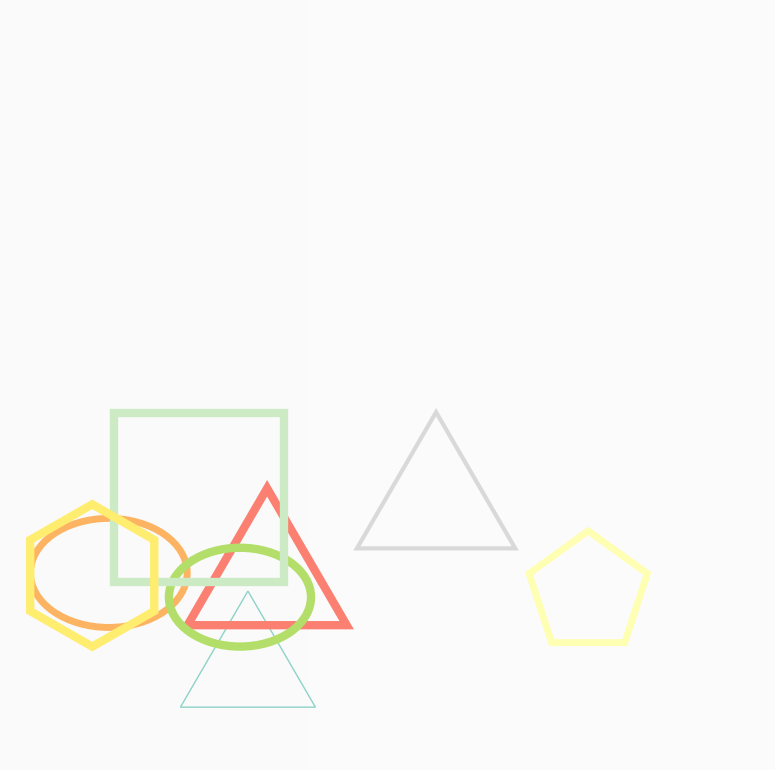[{"shape": "triangle", "thickness": 0.5, "radius": 0.5, "center": [0.32, 0.132]}, {"shape": "pentagon", "thickness": 2.5, "radius": 0.4, "center": [0.759, 0.23]}, {"shape": "triangle", "thickness": 3, "radius": 0.59, "center": [0.345, 0.247]}, {"shape": "oval", "thickness": 2.5, "radius": 0.51, "center": [0.14, 0.256]}, {"shape": "oval", "thickness": 3, "radius": 0.46, "center": [0.31, 0.224]}, {"shape": "triangle", "thickness": 1.5, "radius": 0.59, "center": [0.563, 0.347]}, {"shape": "square", "thickness": 3, "radius": 0.55, "center": [0.257, 0.353]}, {"shape": "hexagon", "thickness": 3, "radius": 0.46, "center": [0.119, 0.253]}]